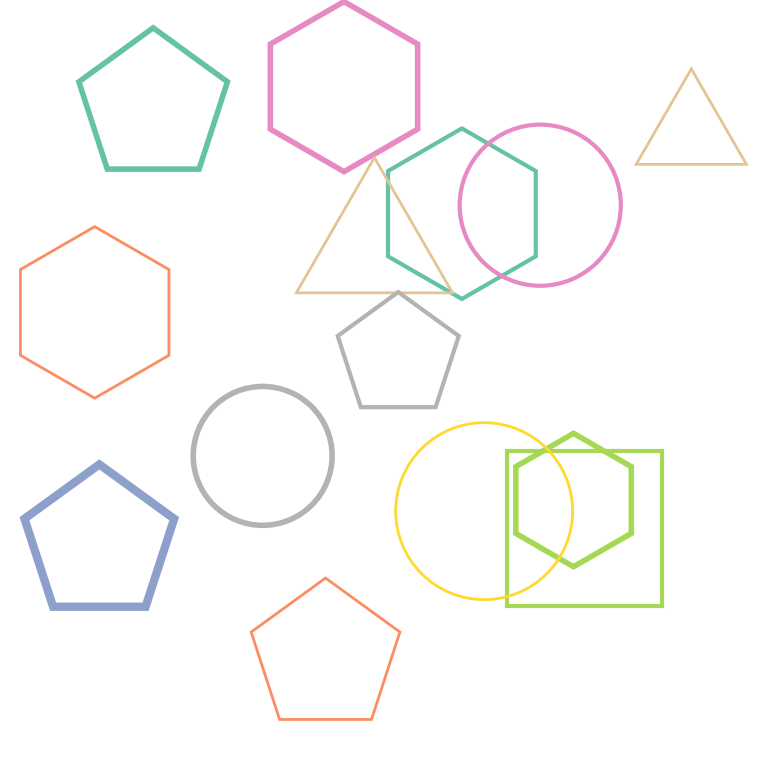[{"shape": "hexagon", "thickness": 1.5, "radius": 0.55, "center": [0.6, 0.722]}, {"shape": "pentagon", "thickness": 2, "radius": 0.51, "center": [0.199, 0.862]}, {"shape": "hexagon", "thickness": 1, "radius": 0.56, "center": [0.123, 0.594]}, {"shape": "pentagon", "thickness": 1, "radius": 0.51, "center": [0.423, 0.148]}, {"shape": "pentagon", "thickness": 3, "radius": 0.51, "center": [0.129, 0.295]}, {"shape": "hexagon", "thickness": 2, "radius": 0.55, "center": [0.447, 0.887]}, {"shape": "circle", "thickness": 1.5, "radius": 0.52, "center": [0.702, 0.733]}, {"shape": "hexagon", "thickness": 2, "radius": 0.43, "center": [0.745, 0.351]}, {"shape": "square", "thickness": 1.5, "radius": 0.5, "center": [0.76, 0.313]}, {"shape": "circle", "thickness": 1, "radius": 0.57, "center": [0.629, 0.336]}, {"shape": "triangle", "thickness": 1, "radius": 0.59, "center": [0.486, 0.678]}, {"shape": "triangle", "thickness": 1, "radius": 0.41, "center": [0.898, 0.828]}, {"shape": "pentagon", "thickness": 1.5, "radius": 0.41, "center": [0.517, 0.538]}, {"shape": "circle", "thickness": 2, "radius": 0.45, "center": [0.341, 0.408]}]